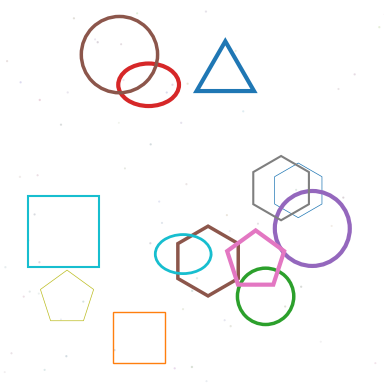[{"shape": "hexagon", "thickness": 0.5, "radius": 0.35, "center": [0.775, 0.506]}, {"shape": "triangle", "thickness": 3, "radius": 0.43, "center": [0.585, 0.807]}, {"shape": "square", "thickness": 1, "radius": 0.34, "center": [0.362, 0.123]}, {"shape": "circle", "thickness": 2.5, "radius": 0.37, "center": [0.69, 0.23]}, {"shape": "oval", "thickness": 3, "radius": 0.39, "center": [0.386, 0.78]}, {"shape": "circle", "thickness": 3, "radius": 0.49, "center": [0.811, 0.407]}, {"shape": "hexagon", "thickness": 2.5, "radius": 0.45, "center": [0.54, 0.322]}, {"shape": "circle", "thickness": 2.5, "radius": 0.5, "center": [0.31, 0.858]}, {"shape": "pentagon", "thickness": 3, "radius": 0.39, "center": [0.664, 0.324]}, {"shape": "hexagon", "thickness": 1.5, "radius": 0.42, "center": [0.73, 0.511]}, {"shape": "pentagon", "thickness": 0.5, "radius": 0.36, "center": [0.174, 0.226]}, {"shape": "square", "thickness": 1.5, "radius": 0.46, "center": [0.166, 0.399]}, {"shape": "oval", "thickness": 2, "radius": 0.36, "center": [0.476, 0.34]}]